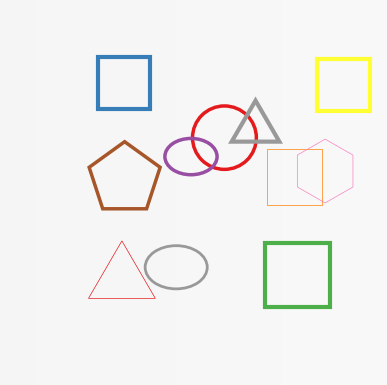[{"shape": "triangle", "thickness": 0.5, "radius": 0.5, "center": [0.315, 0.275]}, {"shape": "circle", "thickness": 2.5, "radius": 0.41, "center": [0.579, 0.642]}, {"shape": "square", "thickness": 3, "radius": 0.34, "center": [0.32, 0.785]}, {"shape": "square", "thickness": 3, "radius": 0.42, "center": [0.768, 0.286]}, {"shape": "oval", "thickness": 2.5, "radius": 0.34, "center": [0.493, 0.593]}, {"shape": "square", "thickness": 0.5, "radius": 0.36, "center": [0.76, 0.54]}, {"shape": "square", "thickness": 3, "radius": 0.34, "center": [0.887, 0.78]}, {"shape": "pentagon", "thickness": 2.5, "radius": 0.48, "center": [0.322, 0.536]}, {"shape": "hexagon", "thickness": 0.5, "radius": 0.41, "center": [0.839, 0.556]}, {"shape": "oval", "thickness": 2, "radius": 0.4, "center": [0.455, 0.306]}, {"shape": "triangle", "thickness": 3, "radius": 0.36, "center": [0.659, 0.668]}]